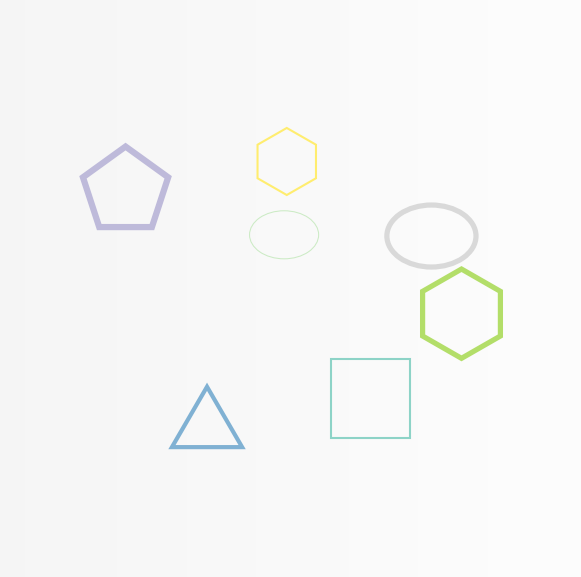[{"shape": "square", "thickness": 1, "radius": 0.34, "center": [0.638, 0.309]}, {"shape": "pentagon", "thickness": 3, "radius": 0.39, "center": [0.216, 0.668]}, {"shape": "triangle", "thickness": 2, "radius": 0.35, "center": [0.356, 0.26]}, {"shape": "hexagon", "thickness": 2.5, "radius": 0.39, "center": [0.794, 0.456]}, {"shape": "oval", "thickness": 2.5, "radius": 0.38, "center": [0.742, 0.59]}, {"shape": "oval", "thickness": 0.5, "radius": 0.3, "center": [0.489, 0.593]}, {"shape": "hexagon", "thickness": 1, "radius": 0.29, "center": [0.493, 0.72]}]